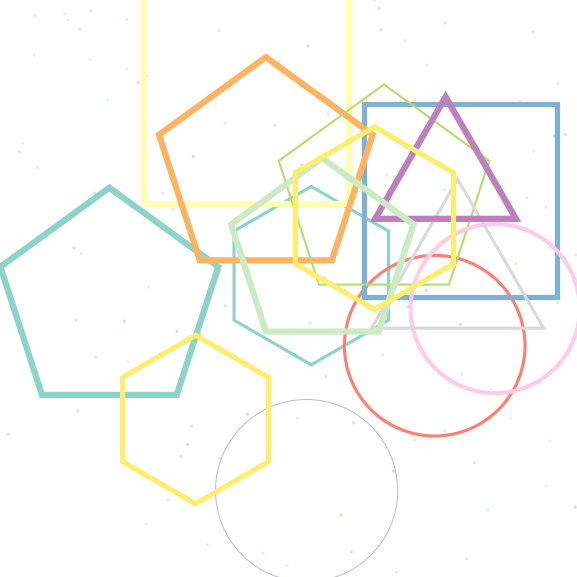[{"shape": "pentagon", "thickness": 3, "radius": 0.99, "center": [0.189, 0.476]}, {"shape": "hexagon", "thickness": 1.5, "radius": 0.77, "center": [0.539, 0.522]}, {"shape": "square", "thickness": 3, "radius": 0.89, "center": [0.427, 0.823]}, {"shape": "circle", "thickness": 0.5, "radius": 0.79, "center": [0.531, 0.15]}, {"shape": "circle", "thickness": 1.5, "radius": 0.78, "center": [0.753, 0.401]}, {"shape": "square", "thickness": 2.5, "radius": 0.84, "center": [0.797, 0.652]}, {"shape": "pentagon", "thickness": 3, "radius": 0.97, "center": [0.46, 0.706]}, {"shape": "pentagon", "thickness": 1, "radius": 0.96, "center": [0.665, 0.661]}, {"shape": "circle", "thickness": 2, "radius": 0.73, "center": [0.857, 0.465]}, {"shape": "triangle", "thickness": 1.5, "radius": 0.86, "center": [0.792, 0.517]}, {"shape": "triangle", "thickness": 3, "radius": 0.7, "center": [0.772, 0.691]}, {"shape": "pentagon", "thickness": 3, "radius": 0.83, "center": [0.558, 0.559]}, {"shape": "hexagon", "thickness": 2.5, "radius": 0.73, "center": [0.339, 0.273]}, {"shape": "hexagon", "thickness": 2.5, "radius": 0.79, "center": [0.648, 0.621]}]